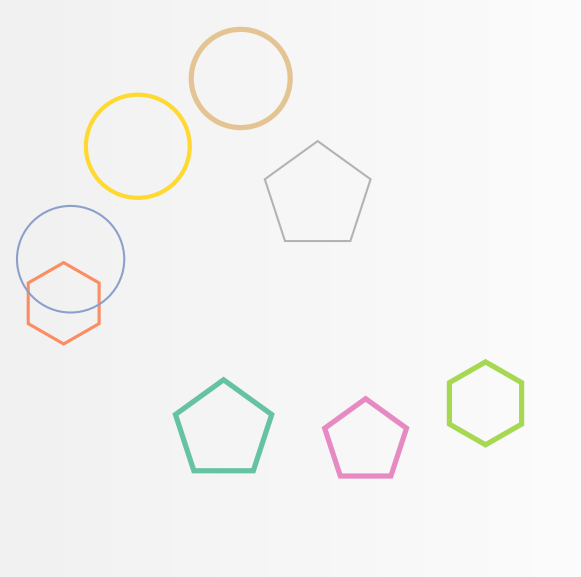[{"shape": "pentagon", "thickness": 2.5, "radius": 0.44, "center": [0.385, 0.254]}, {"shape": "hexagon", "thickness": 1.5, "radius": 0.35, "center": [0.11, 0.474]}, {"shape": "circle", "thickness": 1, "radius": 0.46, "center": [0.121, 0.55]}, {"shape": "pentagon", "thickness": 2.5, "radius": 0.37, "center": [0.629, 0.235]}, {"shape": "hexagon", "thickness": 2.5, "radius": 0.36, "center": [0.835, 0.301]}, {"shape": "circle", "thickness": 2, "radius": 0.45, "center": [0.237, 0.746]}, {"shape": "circle", "thickness": 2.5, "radius": 0.43, "center": [0.414, 0.863]}, {"shape": "pentagon", "thickness": 1, "radius": 0.48, "center": [0.547, 0.659]}]